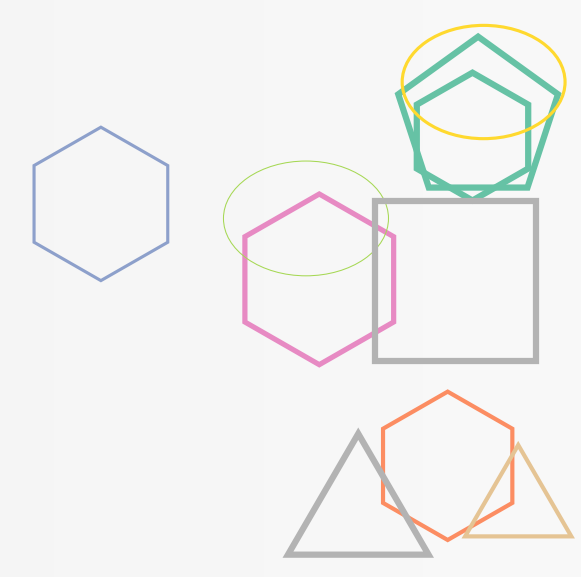[{"shape": "pentagon", "thickness": 3, "radius": 0.72, "center": [0.823, 0.791]}, {"shape": "hexagon", "thickness": 3, "radius": 0.55, "center": [0.813, 0.763]}, {"shape": "hexagon", "thickness": 2, "radius": 0.64, "center": [0.77, 0.193]}, {"shape": "hexagon", "thickness": 1.5, "radius": 0.66, "center": [0.174, 0.646]}, {"shape": "hexagon", "thickness": 2.5, "radius": 0.74, "center": [0.549, 0.515]}, {"shape": "oval", "thickness": 0.5, "radius": 0.71, "center": [0.526, 0.621]}, {"shape": "oval", "thickness": 1.5, "radius": 0.7, "center": [0.832, 0.857]}, {"shape": "triangle", "thickness": 2, "radius": 0.53, "center": [0.892, 0.123]}, {"shape": "square", "thickness": 3, "radius": 0.69, "center": [0.783, 0.512]}, {"shape": "triangle", "thickness": 3, "radius": 0.7, "center": [0.616, 0.108]}]